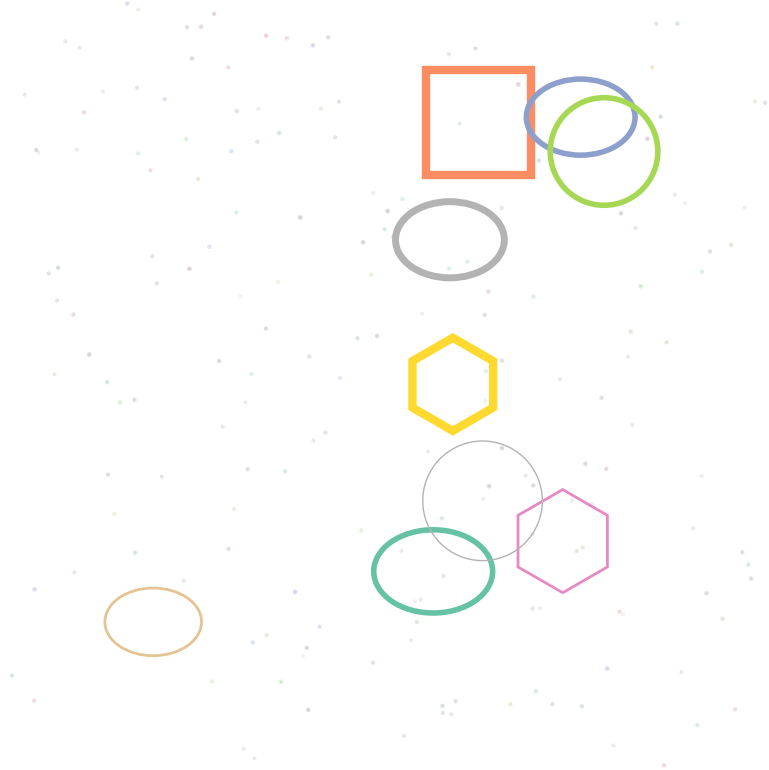[{"shape": "oval", "thickness": 2, "radius": 0.39, "center": [0.563, 0.258]}, {"shape": "square", "thickness": 3, "radius": 0.34, "center": [0.622, 0.841]}, {"shape": "oval", "thickness": 2, "radius": 0.35, "center": [0.754, 0.848]}, {"shape": "hexagon", "thickness": 1, "radius": 0.34, "center": [0.731, 0.297]}, {"shape": "circle", "thickness": 2, "radius": 0.35, "center": [0.784, 0.803]}, {"shape": "hexagon", "thickness": 3, "radius": 0.3, "center": [0.588, 0.501]}, {"shape": "oval", "thickness": 1, "radius": 0.31, "center": [0.199, 0.192]}, {"shape": "oval", "thickness": 2.5, "radius": 0.35, "center": [0.584, 0.689]}, {"shape": "circle", "thickness": 0.5, "radius": 0.39, "center": [0.627, 0.35]}]